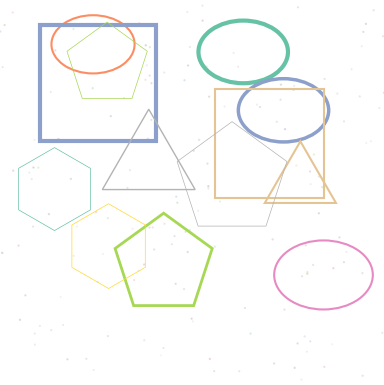[{"shape": "oval", "thickness": 3, "radius": 0.58, "center": [0.632, 0.865]}, {"shape": "hexagon", "thickness": 0.5, "radius": 0.54, "center": [0.142, 0.509]}, {"shape": "oval", "thickness": 1.5, "radius": 0.54, "center": [0.242, 0.885]}, {"shape": "oval", "thickness": 2.5, "radius": 0.59, "center": [0.736, 0.713]}, {"shape": "square", "thickness": 3, "radius": 0.75, "center": [0.255, 0.784]}, {"shape": "oval", "thickness": 1.5, "radius": 0.64, "center": [0.84, 0.286]}, {"shape": "pentagon", "thickness": 2, "radius": 0.66, "center": [0.425, 0.314]}, {"shape": "pentagon", "thickness": 0.5, "radius": 0.55, "center": [0.278, 0.833]}, {"shape": "hexagon", "thickness": 0.5, "radius": 0.55, "center": [0.282, 0.361]}, {"shape": "square", "thickness": 1.5, "radius": 0.71, "center": [0.701, 0.628]}, {"shape": "triangle", "thickness": 1.5, "radius": 0.53, "center": [0.78, 0.526]}, {"shape": "pentagon", "thickness": 0.5, "radius": 0.75, "center": [0.603, 0.534]}, {"shape": "triangle", "thickness": 1, "radius": 0.7, "center": [0.386, 0.577]}]